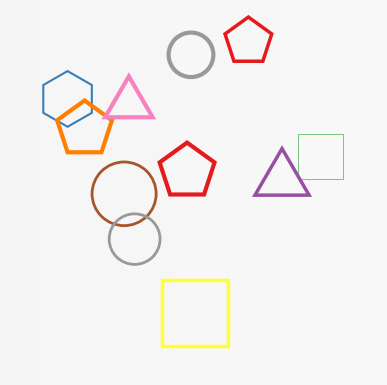[{"shape": "pentagon", "thickness": 2.5, "radius": 0.32, "center": [0.641, 0.892]}, {"shape": "pentagon", "thickness": 3, "radius": 0.37, "center": [0.483, 0.555]}, {"shape": "hexagon", "thickness": 1.5, "radius": 0.36, "center": [0.174, 0.743]}, {"shape": "square", "thickness": 0.5, "radius": 0.29, "center": [0.827, 0.594]}, {"shape": "triangle", "thickness": 2.5, "radius": 0.4, "center": [0.728, 0.533]}, {"shape": "pentagon", "thickness": 3, "radius": 0.37, "center": [0.218, 0.665]}, {"shape": "square", "thickness": 2.5, "radius": 0.43, "center": [0.504, 0.187]}, {"shape": "circle", "thickness": 2, "radius": 0.41, "center": [0.32, 0.497]}, {"shape": "triangle", "thickness": 3, "radius": 0.35, "center": [0.333, 0.731]}, {"shape": "circle", "thickness": 2, "radius": 0.33, "center": [0.347, 0.379]}, {"shape": "circle", "thickness": 3, "radius": 0.29, "center": [0.493, 0.858]}]